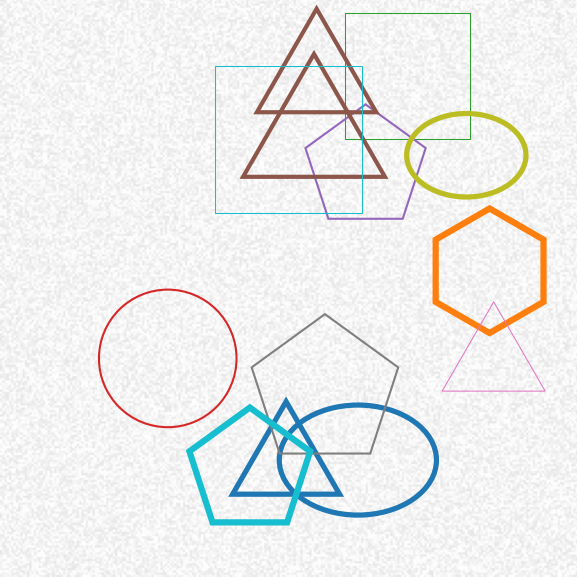[{"shape": "oval", "thickness": 2.5, "radius": 0.68, "center": [0.62, 0.202]}, {"shape": "triangle", "thickness": 2.5, "radius": 0.53, "center": [0.495, 0.197]}, {"shape": "hexagon", "thickness": 3, "radius": 0.54, "center": [0.848, 0.53]}, {"shape": "square", "thickness": 0.5, "radius": 0.54, "center": [0.706, 0.867]}, {"shape": "circle", "thickness": 1, "radius": 0.6, "center": [0.29, 0.379]}, {"shape": "pentagon", "thickness": 1, "radius": 0.55, "center": [0.633, 0.709]}, {"shape": "triangle", "thickness": 2, "radius": 0.6, "center": [0.548, 0.864]}, {"shape": "triangle", "thickness": 2, "radius": 0.71, "center": [0.544, 0.764]}, {"shape": "triangle", "thickness": 0.5, "radius": 0.52, "center": [0.855, 0.373]}, {"shape": "pentagon", "thickness": 1, "radius": 0.67, "center": [0.563, 0.322]}, {"shape": "oval", "thickness": 2.5, "radius": 0.52, "center": [0.807, 0.73]}, {"shape": "square", "thickness": 0.5, "radius": 0.63, "center": [0.5, 0.758]}, {"shape": "pentagon", "thickness": 3, "radius": 0.55, "center": [0.433, 0.184]}]